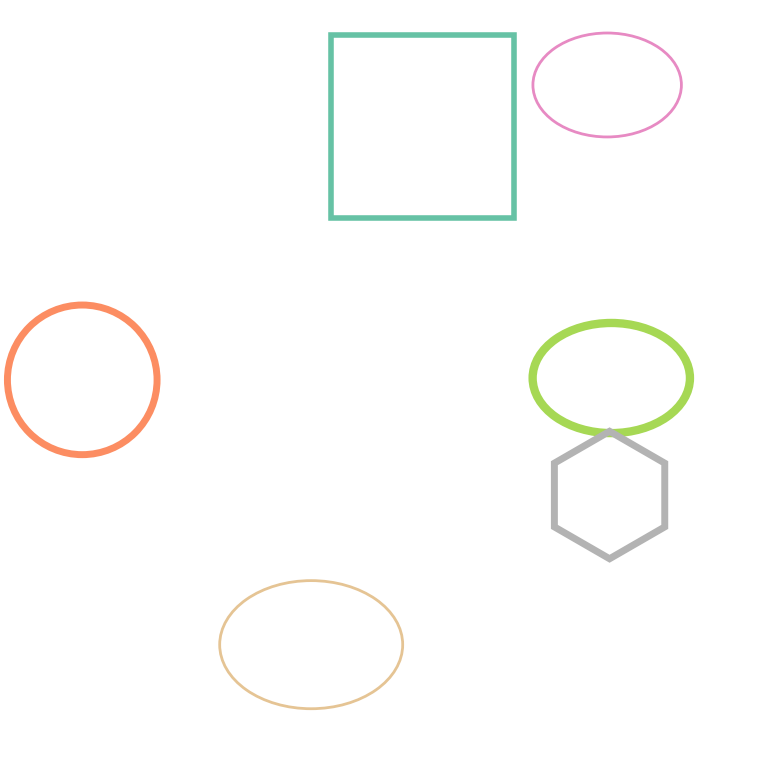[{"shape": "square", "thickness": 2, "radius": 0.6, "center": [0.549, 0.836]}, {"shape": "circle", "thickness": 2.5, "radius": 0.49, "center": [0.107, 0.507]}, {"shape": "oval", "thickness": 1, "radius": 0.48, "center": [0.789, 0.89]}, {"shape": "oval", "thickness": 3, "radius": 0.51, "center": [0.794, 0.509]}, {"shape": "oval", "thickness": 1, "radius": 0.59, "center": [0.404, 0.163]}, {"shape": "hexagon", "thickness": 2.5, "radius": 0.41, "center": [0.792, 0.357]}]